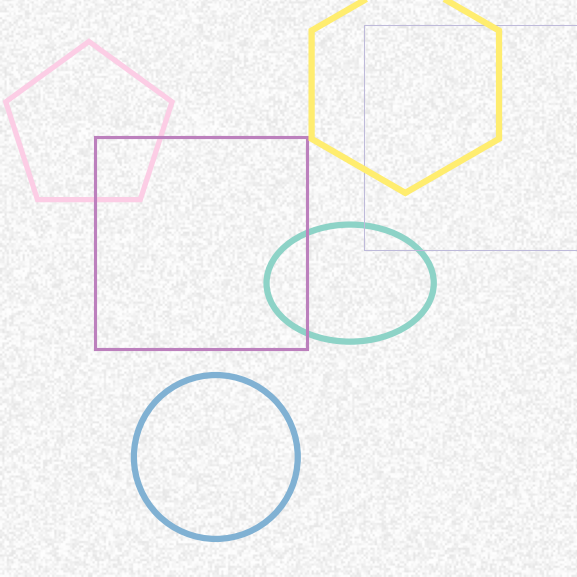[{"shape": "oval", "thickness": 3, "radius": 0.72, "center": [0.606, 0.509]}, {"shape": "square", "thickness": 0.5, "radius": 0.97, "center": [0.825, 0.761]}, {"shape": "circle", "thickness": 3, "radius": 0.71, "center": [0.374, 0.208]}, {"shape": "pentagon", "thickness": 2.5, "radius": 0.76, "center": [0.154, 0.776]}, {"shape": "square", "thickness": 1.5, "radius": 0.92, "center": [0.347, 0.579]}, {"shape": "hexagon", "thickness": 3, "radius": 0.94, "center": [0.702, 0.852]}]